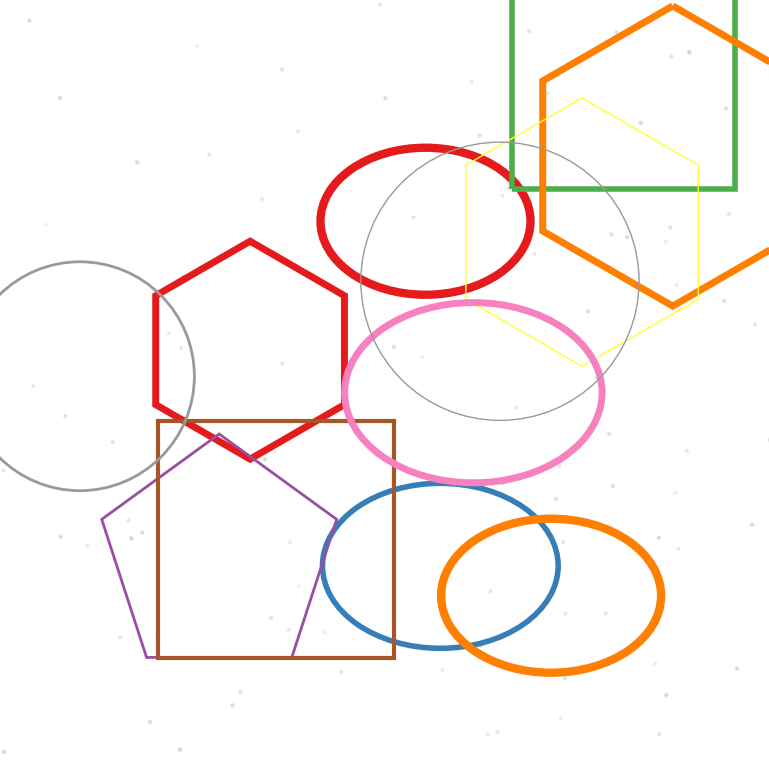[{"shape": "hexagon", "thickness": 2.5, "radius": 0.71, "center": [0.325, 0.545]}, {"shape": "oval", "thickness": 3, "radius": 0.68, "center": [0.553, 0.713]}, {"shape": "oval", "thickness": 2, "radius": 0.77, "center": [0.572, 0.265]}, {"shape": "square", "thickness": 2, "radius": 0.73, "center": [0.81, 0.899]}, {"shape": "pentagon", "thickness": 1, "radius": 0.8, "center": [0.285, 0.276]}, {"shape": "hexagon", "thickness": 2.5, "radius": 0.97, "center": [0.874, 0.797]}, {"shape": "oval", "thickness": 3, "radius": 0.71, "center": [0.716, 0.226]}, {"shape": "hexagon", "thickness": 0.5, "radius": 0.87, "center": [0.756, 0.699]}, {"shape": "square", "thickness": 1.5, "radius": 0.77, "center": [0.359, 0.3]}, {"shape": "oval", "thickness": 2.5, "radius": 0.84, "center": [0.615, 0.49]}, {"shape": "circle", "thickness": 1, "radius": 0.74, "center": [0.104, 0.511]}, {"shape": "circle", "thickness": 0.5, "radius": 0.9, "center": [0.649, 0.635]}]